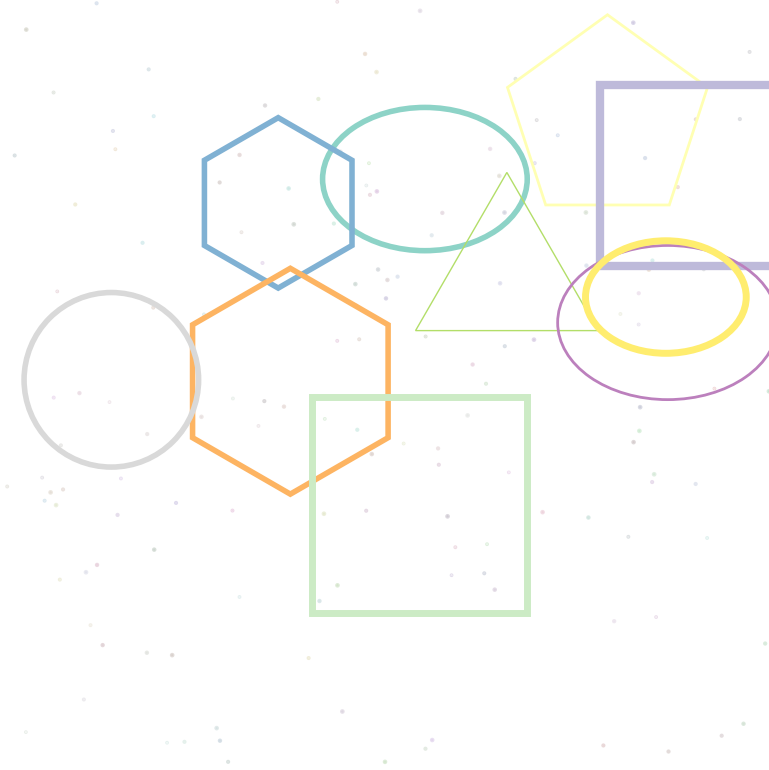[{"shape": "oval", "thickness": 2, "radius": 0.66, "center": [0.552, 0.767]}, {"shape": "pentagon", "thickness": 1, "radius": 0.68, "center": [0.789, 0.844]}, {"shape": "square", "thickness": 3, "radius": 0.59, "center": [0.897, 0.772]}, {"shape": "hexagon", "thickness": 2, "radius": 0.55, "center": [0.361, 0.737]}, {"shape": "hexagon", "thickness": 2, "radius": 0.73, "center": [0.377, 0.505]}, {"shape": "triangle", "thickness": 0.5, "radius": 0.68, "center": [0.658, 0.639]}, {"shape": "circle", "thickness": 2, "radius": 0.57, "center": [0.145, 0.507]}, {"shape": "oval", "thickness": 1, "radius": 0.72, "center": [0.867, 0.581]}, {"shape": "square", "thickness": 2.5, "radius": 0.7, "center": [0.545, 0.344]}, {"shape": "oval", "thickness": 2.5, "radius": 0.52, "center": [0.865, 0.614]}]